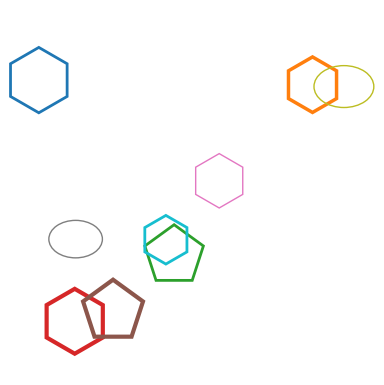[{"shape": "hexagon", "thickness": 2, "radius": 0.42, "center": [0.101, 0.792]}, {"shape": "hexagon", "thickness": 2.5, "radius": 0.36, "center": [0.812, 0.78]}, {"shape": "pentagon", "thickness": 2, "radius": 0.4, "center": [0.452, 0.336]}, {"shape": "hexagon", "thickness": 3, "radius": 0.42, "center": [0.194, 0.166]}, {"shape": "pentagon", "thickness": 3, "radius": 0.41, "center": [0.294, 0.192]}, {"shape": "hexagon", "thickness": 1, "radius": 0.35, "center": [0.569, 0.53]}, {"shape": "oval", "thickness": 1, "radius": 0.35, "center": [0.196, 0.379]}, {"shape": "oval", "thickness": 1, "radius": 0.39, "center": [0.893, 0.775]}, {"shape": "hexagon", "thickness": 2, "radius": 0.32, "center": [0.431, 0.377]}]